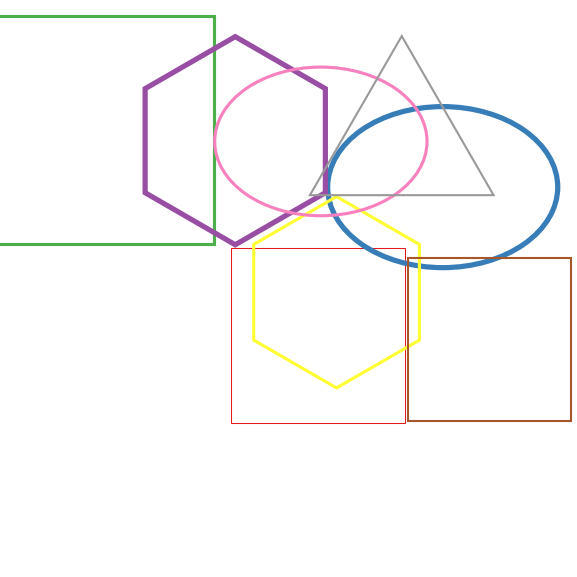[{"shape": "square", "thickness": 0.5, "radius": 0.75, "center": [0.551, 0.418]}, {"shape": "oval", "thickness": 2.5, "radius": 1.0, "center": [0.767, 0.675]}, {"shape": "square", "thickness": 1.5, "radius": 0.99, "center": [0.173, 0.774]}, {"shape": "hexagon", "thickness": 2.5, "radius": 0.9, "center": [0.407, 0.756]}, {"shape": "hexagon", "thickness": 1.5, "radius": 0.83, "center": [0.583, 0.493]}, {"shape": "square", "thickness": 1, "radius": 0.71, "center": [0.847, 0.411]}, {"shape": "oval", "thickness": 1.5, "radius": 0.92, "center": [0.556, 0.754]}, {"shape": "triangle", "thickness": 1, "radius": 0.92, "center": [0.696, 0.753]}]